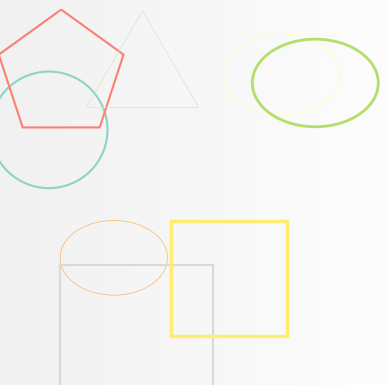[{"shape": "circle", "thickness": 1.5, "radius": 0.76, "center": [0.126, 0.663]}, {"shape": "oval", "thickness": 0.5, "radius": 0.75, "center": [0.727, 0.807]}, {"shape": "pentagon", "thickness": 1.5, "radius": 0.85, "center": [0.158, 0.806]}, {"shape": "oval", "thickness": 0.5, "radius": 0.69, "center": [0.294, 0.33]}, {"shape": "oval", "thickness": 2, "radius": 0.81, "center": [0.814, 0.785]}, {"shape": "square", "thickness": 1.5, "radius": 0.99, "center": [0.352, 0.114]}, {"shape": "triangle", "thickness": 0.5, "radius": 0.84, "center": [0.368, 0.805]}, {"shape": "square", "thickness": 2.5, "radius": 0.75, "center": [0.592, 0.276]}]